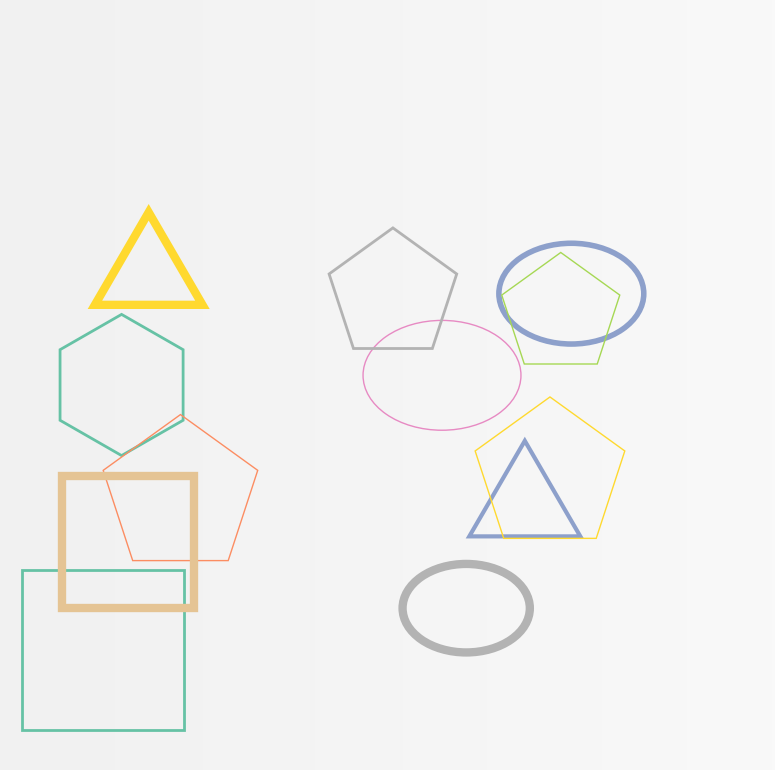[{"shape": "square", "thickness": 1, "radius": 0.52, "center": [0.133, 0.156]}, {"shape": "hexagon", "thickness": 1, "radius": 0.46, "center": [0.157, 0.5]}, {"shape": "pentagon", "thickness": 0.5, "radius": 0.52, "center": [0.233, 0.357]}, {"shape": "triangle", "thickness": 1.5, "radius": 0.41, "center": [0.677, 0.345]}, {"shape": "oval", "thickness": 2, "radius": 0.47, "center": [0.737, 0.619]}, {"shape": "oval", "thickness": 0.5, "radius": 0.51, "center": [0.57, 0.513]}, {"shape": "pentagon", "thickness": 0.5, "radius": 0.4, "center": [0.724, 0.592]}, {"shape": "pentagon", "thickness": 0.5, "radius": 0.51, "center": [0.71, 0.383]}, {"shape": "triangle", "thickness": 3, "radius": 0.4, "center": [0.192, 0.644]}, {"shape": "square", "thickness": 3, "radius": 0.43, "center": [0.165, 0.296]}, {"shape": "pentagon", "thickness": 1, "radius": 0.43, "center": [0.507, 0.617]}, {"shape": "oval", "thickness": 3, "radius": 0.41, "center": [0.602, 0.21]}]